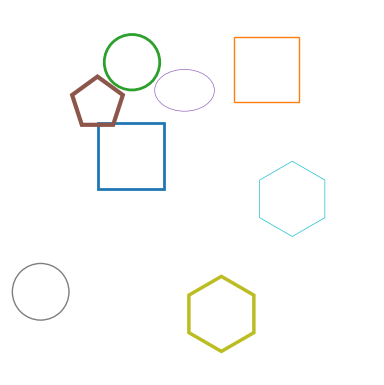[{"shape": "square", "thickness": 2, "radius": 0.43, "center": [0.34, 0.595]}, {"shape": "square", "thickness": 1, "radius": 0.42, "center": [0.693, 0.82]}, {"shape": "circle", "thickness": 2, "radius": 0.36, "center": [0.343, 0.838]}, {"shape": "oval", "thickness": 0.5, "radius": 0.39, "center": [0.479, 0.765]}, {"shape": "pentagon", "thickness": 3, "radius": 0.35, "center": [0.253, 0.732]}, {"shape": "circle", "thickness": 1, "radius": 0.37, "center": [0.106, 0.242]}, {"shape": "hexagon", "thickness": 2.5, "radius": 0.49, "center": [0.575, 0.185]}, {"shape": "hexagon", "thickness": 0.5, "radius": 0.49, "center": [0.759, 0.483]}]